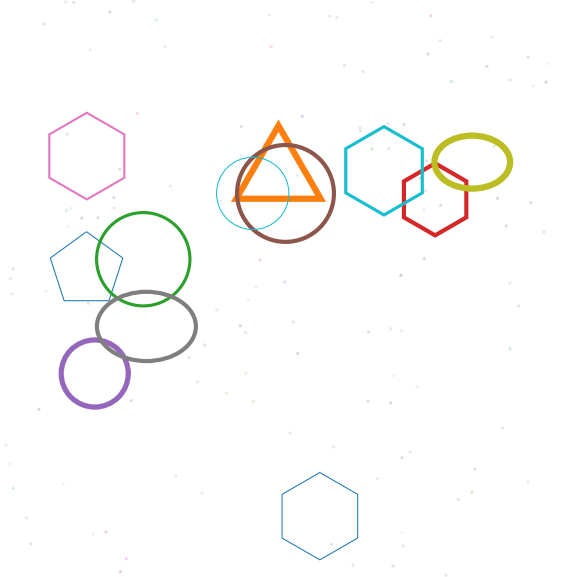[{"shape": "hexagon", "thickness": 0.5, "radius": 0.38, "center": [0.554, 0.105]}, {"shape": "pentagon", "thickness": 0.5, "radius": 0.33, "center": [0.15, 0.532]}, {"shape": "triangle", "thickness": 3, "radius": 0.42, "center": [0.482, 0.697]}, {"shape": "circle", "thickness": 1.5, "radius": 0.4, "center": [0.248, 0.55]}, {"shape": "hexagon", "thickness": 2, "radius": 0.31, "center": [0.753, 0.654]}, {"shape": "circle", "thickness": 2.5, "radius": 0.29, "center": [0.164, 0.352]}, {"shape": "circle", "thickness": 2, "radius": 0.42, "center": [0.494, 0.664]}, {"shape": "hexagon", "thickness": 1, "radius": 0.38, "center": [0.15, 0.729]}, {"shape": "oval", "thickness": 2, "radius": 0.43, "center": [0.253, 0.434]}, {"shape": "oval", "thickness": 3, "radius": 0.33, "center": [0.818, 0.718]}, {"shape": "circle", "thickness": 0.5, "radius": 0.31, "center": [0.438, 0.664]}, {"shape": "hexagon", "thickness": 1.5, "radius": 0.38, "center": [0.665, 0.703]}]